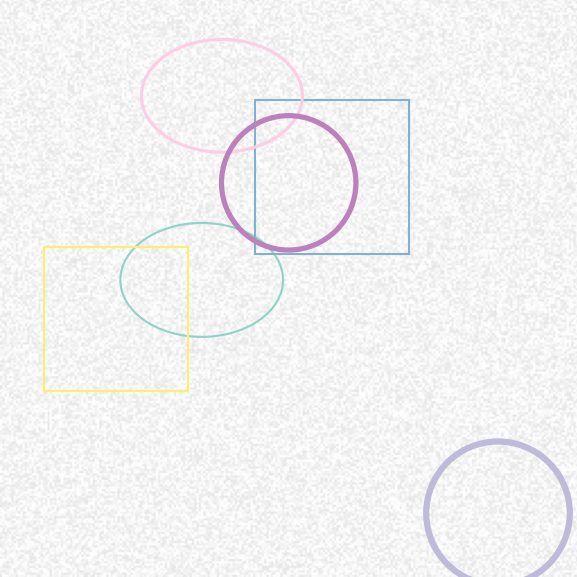[{"shape": "oval", "thickness": 1, "radius": 0.7, "center": [0.349, 0.514]}, {"shape": "circle", "thickness": 3, "radius": 0.62, "center": [0.862, 0.11]}, {"shape": "square", "thickness": 1, "radius": 0.67, "center": [0.575, 0.693]}, {"shape": "oval", "thickness": 1.5, "radius": 0.7, "center": [0.384, 0.833]}, {"shape": "circle", "thickness": 2.5, "radius": 0.58, "center": [0.5, 0.683]}, {"shape": "square", "thickness": 1, "radius": 0.63, "center": [0.201, 0.447]}]